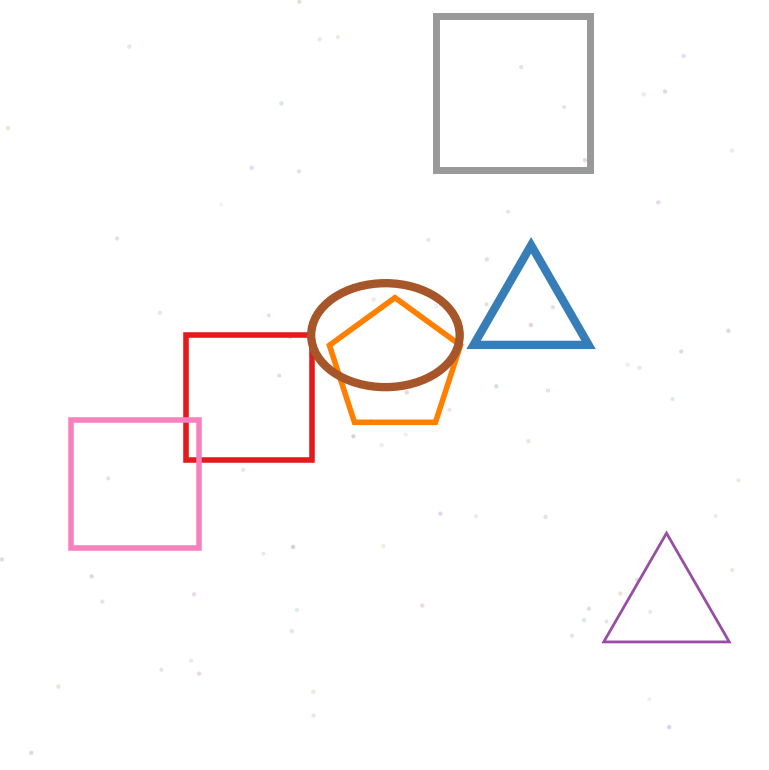[{"shape": "square", "thickness": 2, "radius": 0.41, "center": [0.323, 0.484]}, {"shape": "triangle", "thickness": 3, "radius": 0.43, "center": [0.69, 0.595]}, {"shape": "triangle", "thickness": 1, "radius": 0.47, "center": [0.866, 0.213]}, {"shape": "pentagon", "thickness": 2, "radius": 0.45, "center": [0.513, 0.524]}, {"shape": "oval", "thickness": 3, "radius": 0.48, "center": [0.501, 0.565]}, {"shape": "square", "thickness": 2, "radius": 0.41, "center": [0.176, 0.371]}, {"shape": "square", "thickness": 2.5, "radius": 0.5, "center": [0.667, 0.88]}]